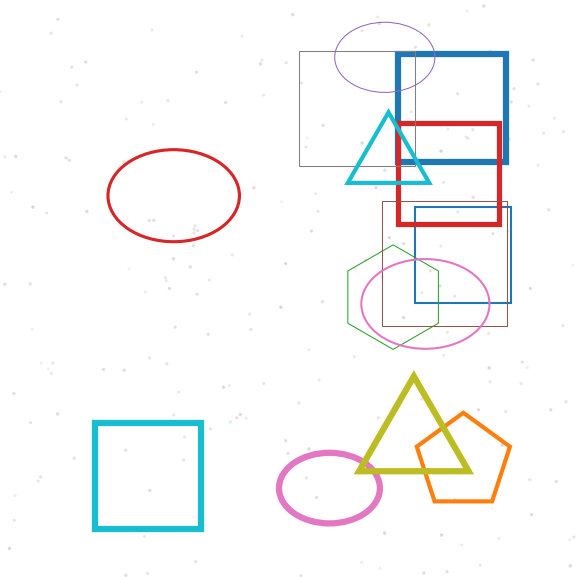[{"shape": "square", "thickness": 3, "radius": 0.47, "center": [0.783, 0.812]}, {"shape": "square", "thickness": 1, "radius": 0.42, "center": [0.802, 0.558]}, {"shape": "pentagon", "thickness": 2, "radius": 0.42, "center": [0.802, 0.2]}, {"shape": "hexagon", "thickness": 0.5, "radius": 0.45, "center": [0.681, 0.485]}, {"shape": "square", "thickness": 2.5, "radius": 0.44, "center": [0.777, 0.698]}, {"shape": "oval", "thickness": 1.5, "radius": 0.57, "center": [0.301, 0.66]}, {"shape": "oval", "thickness": 0.5, "radius": 0.43, "center": [0.666, 0.9]}, {"shape": "square", "thickness": 0.5, "radius": 0.54, "center": [0.769, 0.543]}, {"shape": "oval", "thickness": 3, "radius": 0.44, "center": [0.57, 0.154]}, {"shape": "oval", "thickness": 1, "radius": 0.55, "center": [0.737, 0.473]}, {"shape": "square", "thickness": 0.5, "radius": 0.5, "center": [0.618, 0.811]}, {"shape": "triangle", "thickness": 3, "radius": 0.55, "center": [0.717, 0.238]}, {"shape": "triangle", "thickness": 2, "radius": 0.41, "center": [0.673, 0.723]}, {"shape": "square", "thickness": 3, "radius": 0.46, "center": [0.256, 0.174]}]